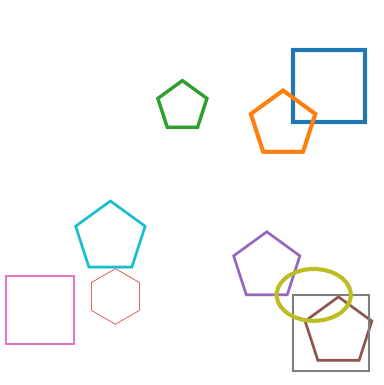[{"shape": "square", "thickness": 3, "radius": 0.46, "center": [0.855, 0.776]}, {"shape": "pentagon", "thickness": 3, "radius": 0.44, "center": [0.735, 0.677]}, {"shape": "pentagon", "thickness": 2.5, "radius": 0.34, "center": [0.474, 0.724]}, {"shape": "hexagon", "thickness": 0.5, "radius": 0.36, "center": [0.3, 0.23]}, {"shape": "pentagon", "thickness": 2, "radius": 0.45, "center": [0.693, 0.307]}, {"shape": "pentagon", "thickness": 2, "radius": 0.46, "center": [0.879, 0.138]}, {"shape": "square", "thickness": 1.5, "radius": 0.44, "center": [0.104, 0.195]}, {"shape": "square", "thickness": 1.5, "radius": 0.49, "center": [0.86, 0.136]}, {"shape": "oval", "thickness": 3, "radius": 0.48, "center": [0.815, 0.234]}, {"shape": "pentagon", "thickness": 2, "radius": 0.47, "center": [0.287, 0.383]}]